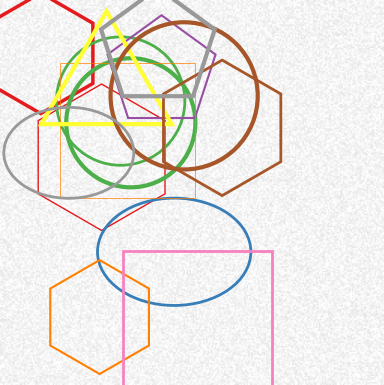[{"shape": "hexagon", "thickness": 1, "radius": 0.95, "center": [0.264, 0.592]}, {"shape": "hexagon", "thickness": 2.5, "radius": 0.78, "center": [0.106, 0.862]}, {"shape": "oval", "thickness": 2, "radius": 1.0, "center": [0.452, 0.346]}, {"shape": "circle", "thickness": 2, "radius": 0.83, "center": [0.313, 0.737]}, {"shape": "circle", "thickness": 3, "radius": 0.84, "center": [0.34, 0.681]}, {"shape": "pentagon", "thickness": 1.5, "radius": 0.74, "center": [0.419, 0.813]}, {"shape": "square", "thickness": 0.5, "radius": 0.88, "center": [0.331, 0.661]}, {"shape": "hexagon", "thickness": 1.5, "radius": 0.74, "center": [0.259, 0.177]}, {"shape": "triangle", "thickness": 3, "radius": 0.98, "center": [0.277, 0.775]}, {"shape": "hexagon", "thickness": 2, "radius": 0.88, "center": [0.577, 0.668]}, {"shape": "circle", "thickness": 3, "radius": 0.96, "center": [0.478, 0.751]}, {"shape": "square", "thickness": 2, "radius": 0.97, "center": [0.513, 0.155]}, {"shape": "oval", "thickness": 2, "radius": 0.84, "center": [0.179, 0.603]}, {"shape": "pentagon", "thickness": 3, "radius": 0.78, "center": [0.41, 0.876]}]